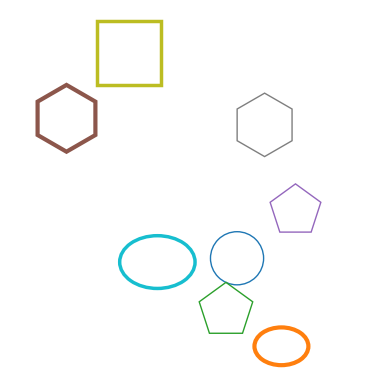[{"shape": "circle", "thickness": 1, "radius": 0.35, "center": [0.616, 0.329]}, {"shape": "oval", "thickness": 3, "radius": 0.35, "center": [0.731, 0.101]}, {"shape": "pentagon", "thickness": 1, "radius": 0.37, "center": [0.587, 0.193]}, {"shape": "pentagon", "thickness": 1, "radius": 0.35, "center": [0.767, 0.453]}, {"shape": "hexagon", "thickness": 3, "radius": 0.43, "center": [0.173, 0.693]}, {"shape": "hexagon", "thickness": 1, "radius": 0.41, "center": [0.687, 0.676]}, {"shape": "square", "thickness": 2.5, "radius": 0.41, "center": [0.334, 0.863]}, {"shape": "oval", "thickness": 2.5, "radius": 0.49, "center": [0.409, 0.319]}]